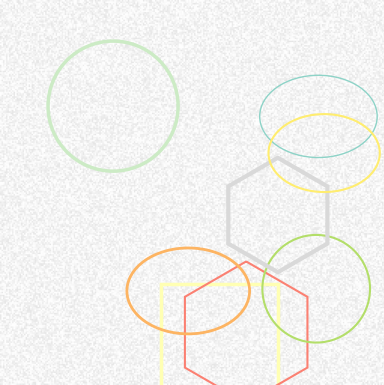[{"shape": "oval", "thickness": 1, "radius": 0.76, "center": [0.827, 0.698]}, {"shape": "square", "thickness": 2.5, "radius": 0.76, "center": [0.57, 0.11]}, {"shape": "hexagon", "thickness": 1.5, "radius": 0.92, "center": [0.639, 0.137]}, {"shape": "oval", "thickness": 2, "radius": 0.8, "center": [0.489, 0.244]}, {"shape": "circle", "thickness": 1.5, "radius": 0.7, "center": [0.821, 0.25]}, {"shape": "hexagon", "thickness": 3, "radius": 0.74, "center": [0.722, 0.442]}, {"shape": "circle", "thickness": 2.5, "radius": 0.84, "center": [0.294, 0.724]}, {"shape": "oval", "thickness": 1.5, "radius": 0.72, "center": [0.842, 0.602]}]